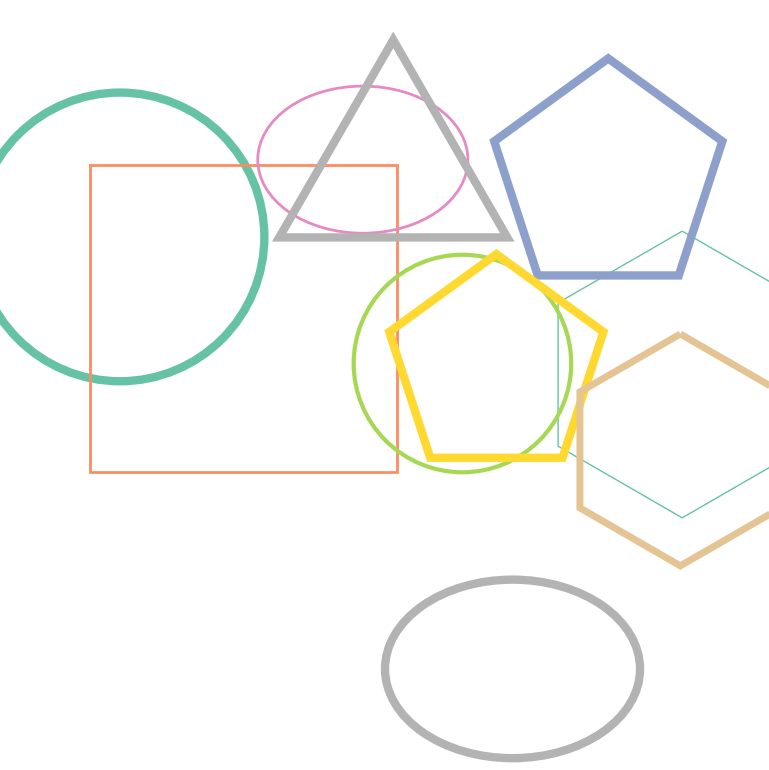[{"shape": "hexagon", "thickness": 0.5, "radius": 0.93, "center": [0.886, 0.514]}, {"shape": "circle", "thickness": 3, "radius": 0.94, "center": [0.156, 0.692]}, {"shape": "square", "thickness": 1, "radius": 1.0, "center": [0.317, 0.586]}, {"shape": "pentagon", "thickness": 3, "radius": 0.78, "center": [0.79, 0.768]}, {"shape": "oval", "thickness": 1, "radius": 0.68, "center": [0.471, 0.793]}, {"shape": "circle", "thickness": 1.5, "radius": 0.71, "center": [0.601, 0.528]}, {"shape": "pentagon", "thickness": 3, "radius": 0.73, "center": [0.645, 0.524]}, {"shape": "hexagon", "thickness": 2.5, "radius": 0.75, "center": [0.884, 0.416]}, {"shape": "oval", "thickness": 3, "radius": 0.83, "center": [0.666, 0.131]}, {"shape": "triangle", "thickness": 3, "radius": 0.85, "center": [0.511, 0.777]}]